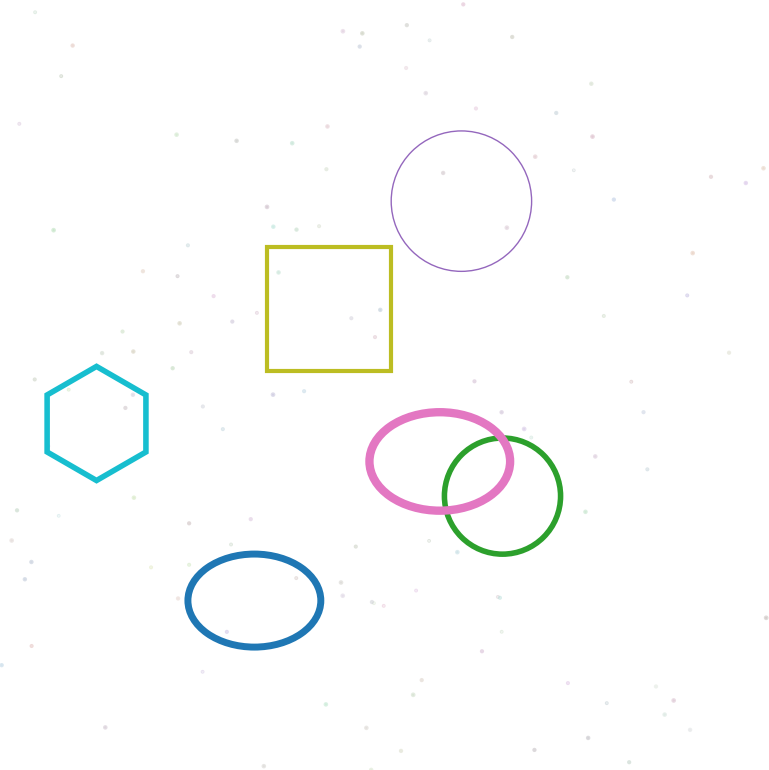[{"shape": "oval", "thickness": 2.5, "radius": 0.43, "center": [0.33, 0.22]}, {"shape": "circle", "thickness": 2, "radius": 0.38, "center": [0.653, 0.356]}, {"shape": "circle", "thickness": 0.5, "radius": 0.46, "center": [0.599, 0.739]}, {"shape": "oval", "thickness": 3, "radius": 0.46, "center": [0.571, 0.401]}, {"shape": "square", "thickness": 1.5, "radius": 0.4, "center": [0.427, 0.598]}, {"shape": "hexagon", "thickness": 2, "radius": 0.37, "center": [0.125, 0.45]}]